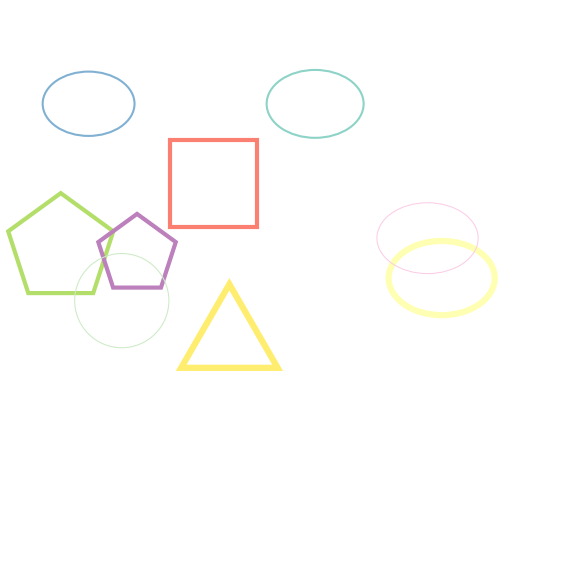[{"shape": "oval", "thickness": 1, "radius": 0.42, "center": [0.546, 0.819]}, {"shape": "oval", "thickness": 3, "radius": 0.46, "center": [0.765, 0.518]}, {"shape": "square", "thickness": 2, "radius": 0.38, "center": [0.37, 0.681]}, {"shape": "oval", "thickness": 1, "radius": 0.4, "center": [0.153, 0.819]}, {"shape": "pentagon", "thickness": 2, "radius": 0.48, "center": [0.105, 0.569]}, {"shape": "oval", "thickness": 0.5, "radius": 0.44, "center": [0.74, 0.587]}, {"shape": "pentagon", "thickness": 2, "radius": 0.35, "center": [0.237, 0.558]}, {"shape": "circle", "thickness": 0.5, "radius": 0.41, "center": [0.211, 0.479]}, {"shape": "triangle", "thickness": 3, "radius": 0.48, "center": [0.397, 0.41]}]